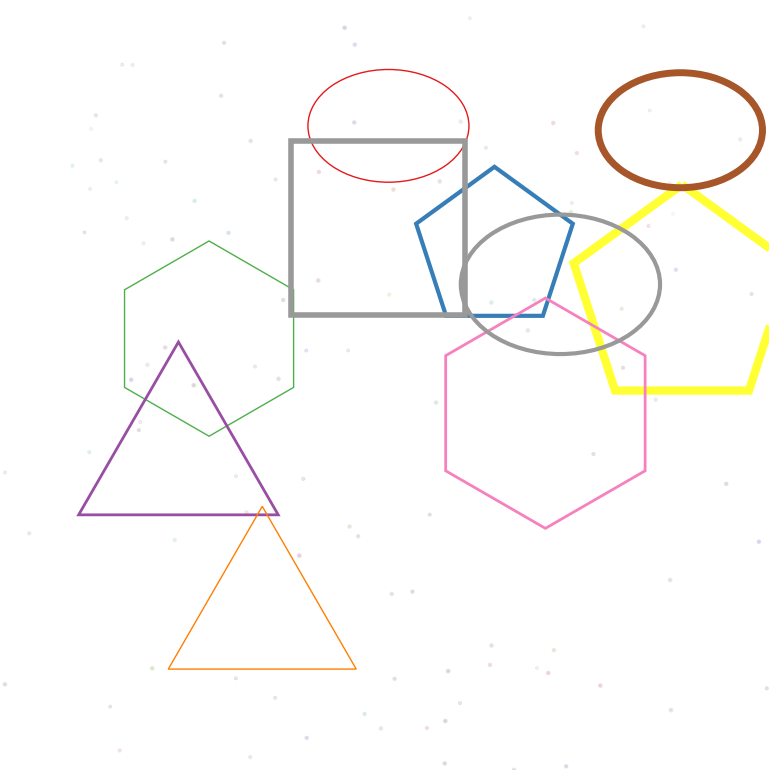[{"shape": "oval", "thickness": 0.5, "radius": 0.52, "center": [0.504, 0.837]}, {"shape": "pentagon", "thickness": 1.5, "radius": 0.53, "center": [0.642, 0.676]}, {"shape": "hexagon", "thickness": 0.5, "radius": 0.63, "center": [0.272, 0.56]}, {"shape": "triangle", "thickness": 1, "radius": 0.75, "center": [0.232, 0.406]}, {"shape": "triangle", "thickness": 0.5, "radius": 0.7, "center": [0.341, 0.201]}, {"shape": "pentagon", "thickness": 3, "radius": 0.74, "center": [0.886, 0.612]}, {"shape": "oval", "thickness": 2.5, "radius": 0.53, "center": [0.884, 0.831]}, {"shape": "hexagon", "thickness": 1, "radius": 0.75, "center": [0.708, 0.463]}, {"shape": "oval", "thickness": 1.5, "radius": 0.65, "center": [0.728, 0.631]}, {"shape": "square", "thickness": 2, "radius": 0.57, "center": [0.491, 0.704]}]